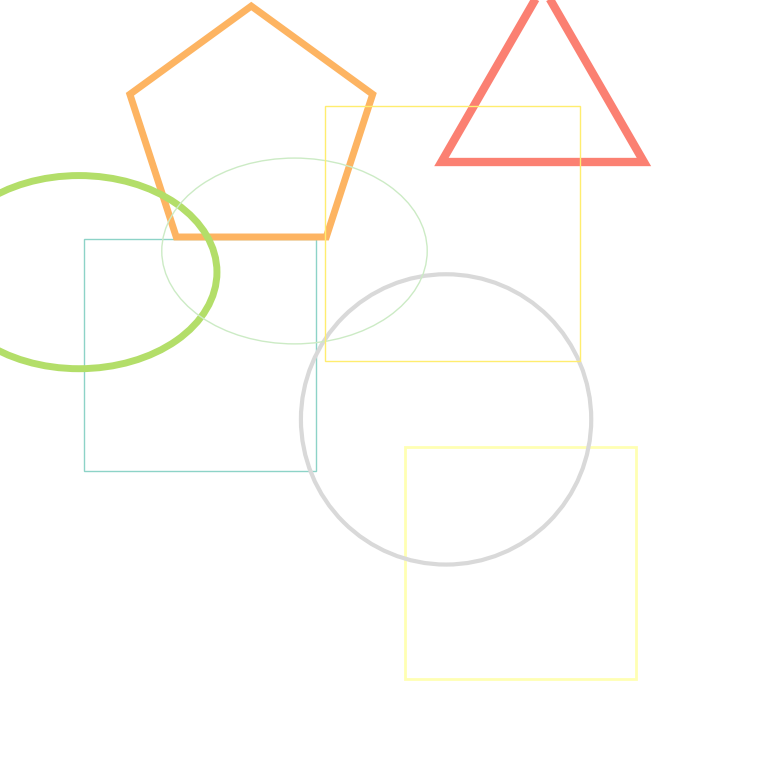[{"shape": "square", "thickness": 0.5, "radius": 0.75, "center": [0.259, 0.539]}, {"shape": "square", "thickness": 1, "radius": 0.75, "center": [0.676, 0.269]}, {"shape": "triangle", "thickness": 3, "radius": 0.76, "center": [0.705, 0.866]}, {"shape": "pentagon", "thickness": 2.5, "radius": 0.83, "center": [0.326, 0.826]}, {"shape": "oval", "thickness": 2.5, "radius": 0.9, "center": [0.103, 0.647]}, {"shape": "circle", "thickness": 1.5, "radius": 0.94, "center": [0.579, 0.455]}, {"shape": "oval", "thickness": 0.5, "radius": 0.86, "center": [0.382, 0.674]}, {"shape": "square", "thickness": 0.5, "radius": 0.83, "center": [0.587, 0.697]}]